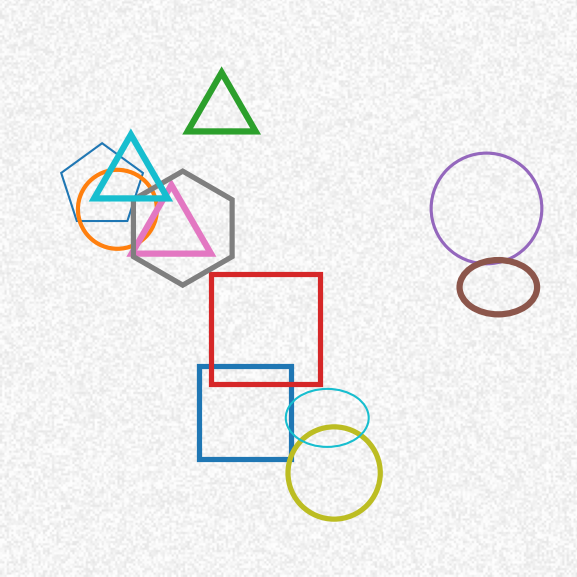[{"shape": "pentagon", "thickness": 1, "radius": 0.37, "center": [0.177, 0.677]}, {"shape": "square", "thickness": 2.5, "radius": 0.4, "center": [0.425, 0.284]}, {"shape": "circle", "thickness": 2, "radius": 0.34, "center": [0.203, 0.637]}, {"shape": "triangle", "thickness": 3, "radius": 0.34, "center": [0.384, 0.806]}, {"shape": "square", "thickness": 2.5, "radius": 0.48, "center": [0.46, 0.429]}, {"shape": "circle", "thickness": 1.5, "radius": 0.48, "center": [0.842, 0.638]}, {"shape": "oval", "thickness": 3, "radius": 0.34, "center": [0.863, 0.502]}, {"shape": "triangle", "thickness": 3, "radius": 0.4, "center": [0.297, 0.6]}, {"shape": "hexagon", "thickness": 2.5, "radius": 0.49, "center": [0.316, 0.604]}, {"shape": "circle", "thickness": 2.5, "radius": 0.4, "center": [0.579, 0.18]}, {"shape": "oval", "thickness": 1, "radius": 0.36, "center": [0.567, 0.276]}, {"shape": "triangle", "thickness": 3, "radius": 0.37, "center": [0.227, 0.692]}]